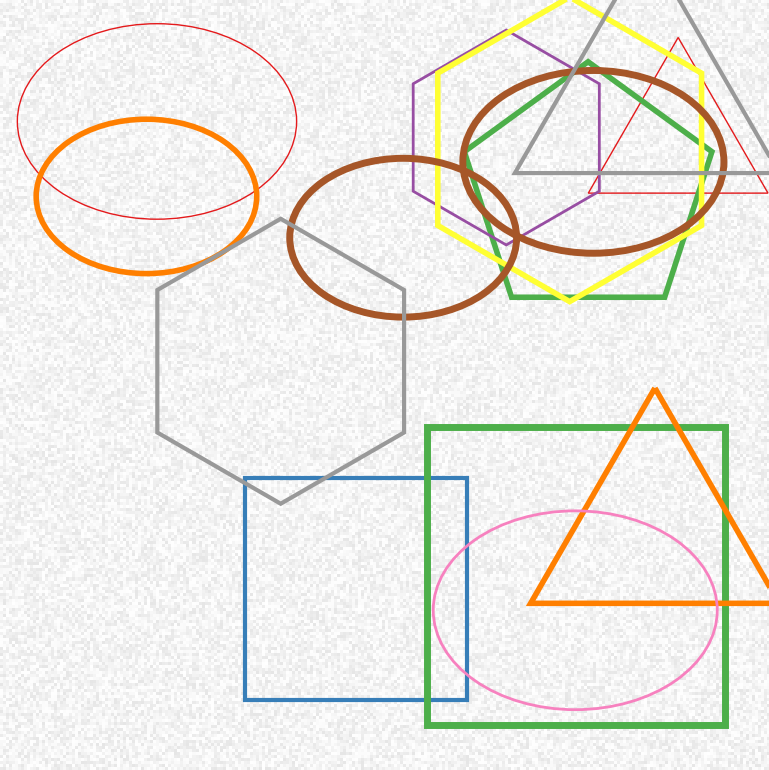[{"shape": "triangle", "thickness": 0.5, "radius": 0.67, "center": [0.881, 0.817]}, {"shape": "oval", "thickness": 0.5, "radius": 0.91, "center": [0.204, 0.842]}, {"shape": "square", "thickness": 1.5, "radius": 0.72, "center": [0.463, 0.235]}, {"shape": "pentagon", "thickness": 2, "radius": 0.85, "center": [0.764, 0.751]}, {"shape": "square", "thickness": 2.5, "radius": 0.97, "center": [0.748, 0.252]}, {"shape": "hexagon", "thickness": 1, "radius": 0.7, "center": [0.657, 0.821]}, {"shape": "oval", "thickness": 2, "radius": 0.72, "center": [0.19, 0.745]}, {"shape": "triangle", "thickness": 2, "radius": 0.93, "center": [0.851, 0.31]}, {"shape": "hexagon", "thickness": 2, "radius": 0.99, "center": [0.74, 0.806]}, {"shape": "oval", "thickness": 2.5, "radius": 0.74, "center": [0.524, 0.691]}, {"shape": "oval", "thickness": 2.5, "radius": 0.85, "center": [0.771, 0.79]}, {"shape": "oval", "thickness": 1, "radius": 0.92, "center": [0.747, 0.207]}, {"shape": "triangle", "thickness": 1.5, "radius": 0.99, "center": [0.84, 0.874]}, {"shape": "hexagon", "thickness": 1.5, "radius": 0.93, "center": [0.365, 0.531]}]